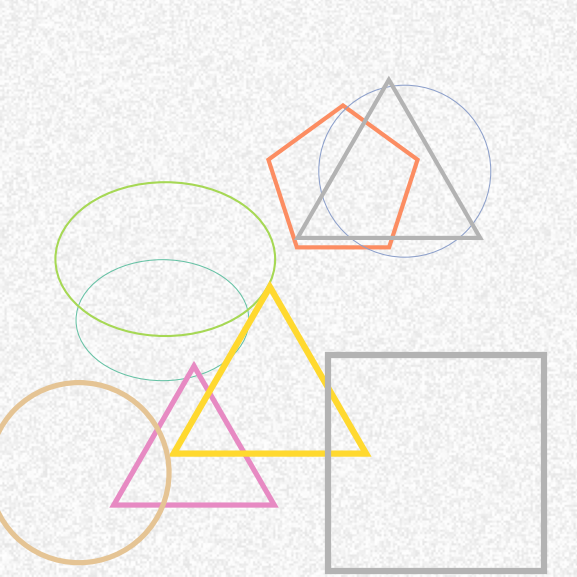[{"shape": "oval", "thickness": 0.5, "radius": 0.75, "center": [0.281, 0.445]}, {"shape": "pentagon", "thickness": 2, "radius": 0.68, "center": [0.594, 0.681]}, {"shape": "circle", "thickness": 0.5, "radius": 0.74, "center": [0.701, 0.703]}, {"shape": "triangle", "thickness": 2.5, "radius": 0.8, "center": [0.336, 0.205]}, {"shape": "oval", "thickness": 1, "radius": 0.95, "center": [0.286, 0.55]}, {"shape": "triangle", "thickness": 3, "radius": 0.96, "center": [0.467, 0.31]}, {"shape": "circle", "thickness": 2.5, "radius": 0.78, "center": [0.137, 0.181]}, {"shape": "square", "thickness": 3, "radius": 0.93, "center": [0.755, 0.198]}, {"shape": "triangle", "thickness": 2, "radius": 0.91, "center": [0.673, 0.678]}]